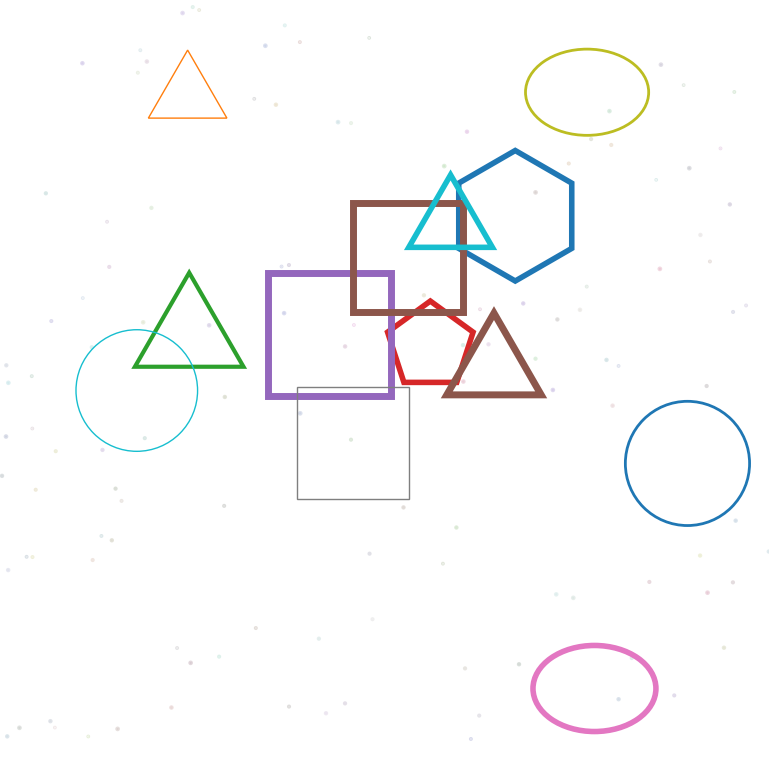[{"shape": "circle", "thickness": 1, "radius": 0.4, "center": [0.893, 0.398]}, {"shape": "hexagon", "thickness": 2, "radius": 0.42, "center": [0.669, 0.72]}, {"shape": "triangle", "thickness": 0.5, "radius": 0.29, "center": [0.244, 0.876]}, {"shape": "triangle", "thickness": 1.5, "radius": 0.41, "center": [0.246, 0.564]}, {"shape": "pentagon", "thickness": 2, "radius": 0.29, "center": [0.559, 0.551]}, {"shape": "square", "thickness": 2.5, "radius": 0.4, "center": [0.427, 0.565]}, {"shape": "triangle", "thickness": 2.5, "radius": 0.35, "center": [0.642, 0.523]}, {"shape": "square", "thickness": 2.5, "radius": 0.36, "center": [0.53, 0.666]}, {"shape": "oval", "thickness": 2, "radius": 0.4, "center": [0.772, 0.106]}, {"shape": "square", "thickness": 0.5, "radius": 0.37, "center": [0.459, 0.425]}, {"shape": "oval", "thickness": 1, "radius": 0.4, "center": [0.762, 0.88]}, {"shape": "circle", "thickness": 0.5, "radius": 0.39, "center": [0.178, 0.493]}, {"shape": "triangle", "thickness": 2, "radius": 0.31, "center": [0.585, 0.71]}]